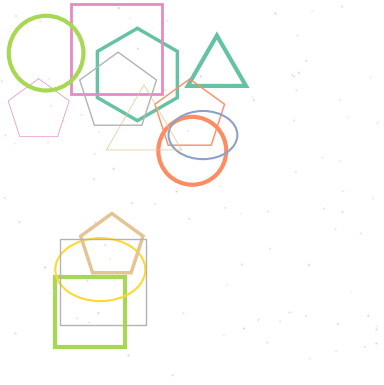[{"shape": "triangle", "thickness": 3, "radius": 0.44, "center": [0.563, 0.82]}, {"shape": "hexagon", "thickness": 2.5, "radius": 0.6, "center": [0.357, 0.807]}, {"shape": "circle", "thickness": 3, "radius": 0.44, "center": [0.499, 0.608]}, {"shape": "pentagon", "thickness": 1, "radius": 0.48, "center": [0.493, 0.7]}, {"shape": "oval", "thickness": 1.5, "radius": 0.45, "center": [0.527, 0.649]}, {"shape": "pentagon", "thickness": 0.5, "radius": 0.42, "center": [0.1, 0.712]}, {"shape": "square", "thickness": 2, "radius": 0.59, "center": [0.303, 0.872]}, {"shape": "circle", "thickness": 3, "radius": 0.49, "center": [0.12, 0.862]}, {"shape": "square", "thickness": 3, "radius": 0.46, "center": [0.234, 0.189]}, {"shape": "oval", "thickness": 1.5, "radius": 0.58, "center": [0.261, 0.3]}, {"shape": "triangle", "thickness": 0.5, "radius": 0.56, "center": [0.374, 0.667]}, {"shape": "pentagon", "thickness": 2.5, "radius": 0.43, "center": [0.291, 0.36]}, {"shape": "square", "thickness": 1, "radius": 0.56, "center": [0.267, 0.268]}, {"shape": "pentagon", "thickness": 1, "radius": 0.52, "center": [0.307, 0.76]}]